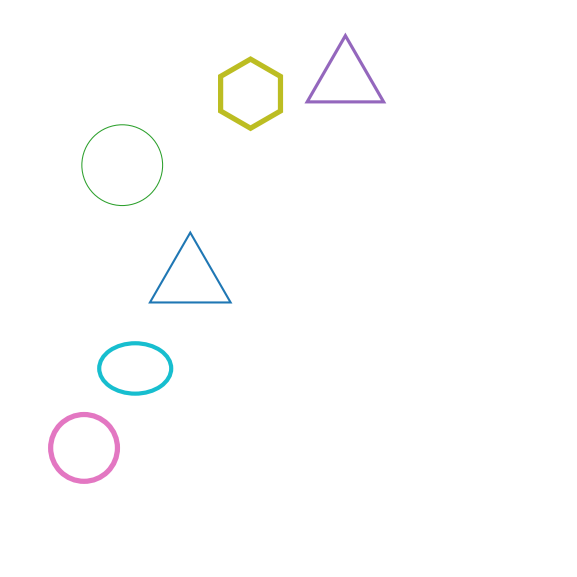[{"shape": "triangle", "thickness": 1, "radius": 0.4, "center": [0.329, 0.516]}, {"shape": "circle", "thickness": 0.5, "radius": 0.35, "center": [0.212, 0.713]}, {"shape": "triangle", "thickness": 1.5, "radius": 0.38, "center": [0.598, 0.861]}, {"shape": "circle", "thickness": 2.5, "radius": 0.29, "center": [0.146, 0.224]}, {"shape": "hexagon", "thickness": 2.5, "radius": 0.3, "center": [0.434, 0.837]}, {"shape": "oval", "thickness": 2, "radius": 0.31, "center": [0.234, 0.361]}]